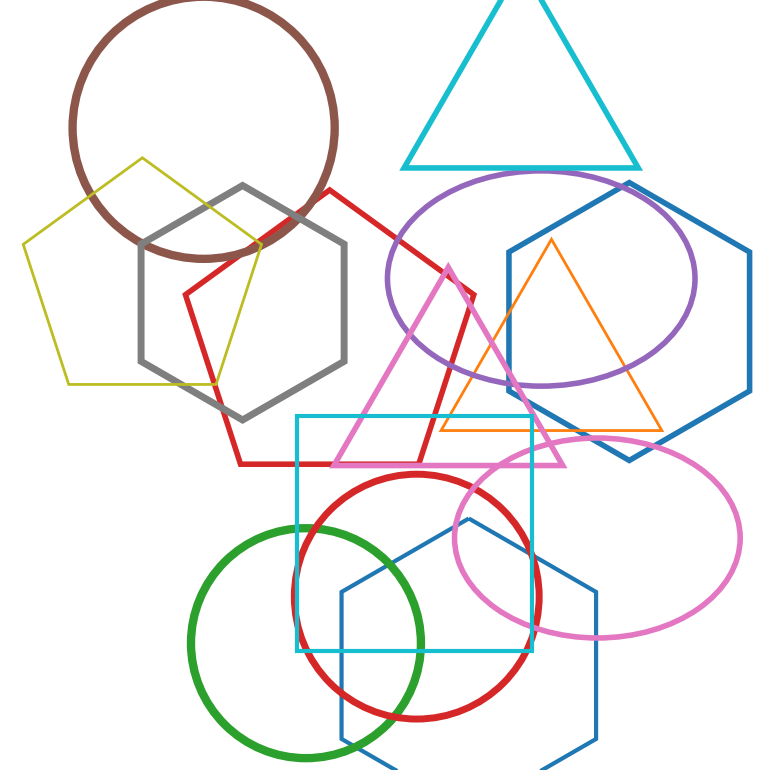[{"shape": "hexagon", "thickness": 1.5, "radius": 0.95, "center": [0.609, 0.136]}, {"shape": "hexagon", "thickness": 2, "radius": 0.9, "center": [0.817, 0.582]}, {"shape": "triangle", "thickness": 1, "radius": 0.83, "center": [0.716, 0.524]}, {"shape": "circle", "thickness": 3, "radius": 0.75, "center": [0.397, 0.165]}, {"shape": "circle", "thickness": 2.5, "radius": 0.79, "center": [0.541, 0.225]}, {"shape": "pentagon", "thickness": 2, "radius": 0.98, "center": [0.428, 0.556]}, {"shape": "oval", "thickness": 2, "radius": 1.0, "center": [0.703, 0.638]}, {"shape": "circle", "thickness": 3, "radius": 0.85, "center": [0.264, 0.834]}, {"shape": "oval", "thickness": 2, "radius": 0.93, "center": [0.776, 0.301]}, {"shape": "triangle", "thickness": 2, "radius": 0.86, "center": [0.582, 0.481]}, {"shape": "hexagon", "thickness": 2.5, "radius": 0.76, "center": [0.315, 0.607]}, {"shape": "pentagon", "thickness": 1, "radius": 0.81, "center": [0.185, 0.632]}, {"shape": "square", "thickness": 1.5, "radius": 0.76, "center": [0.539, 0.307]}, {"shape": "triangle", "thickness": 2, "radius": 0.88, "center": [0.677, 0.87]}]